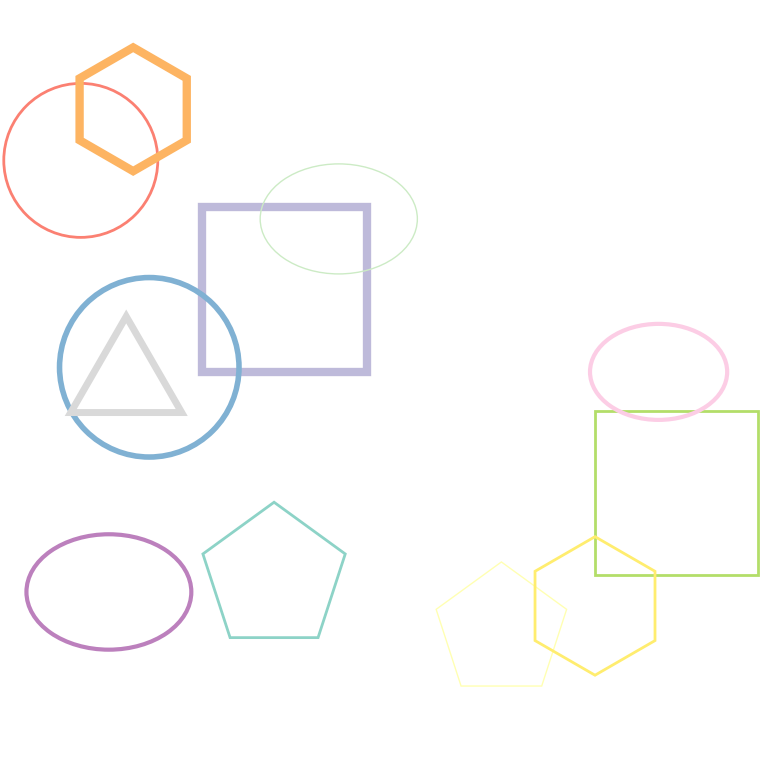[{"shape": "pentagon", "thickness": 1, "radius": 0.49, "center": [0.356, 0.251]}, {"shape": "pentagon", "thickness": 0.5, "radius": 0.45, "center": [0.651, 0.181]}, {"shape": "square", "thickness": 3, "radius": 0.54, "center": [0.369, 0.624]}, {"shape": "circle", "thickness": 1, "radius": 0.5, "center": [0.105, 0.792]}, {"shape": "circle", "thickness": 2, "radius": 0.58, "center": [0.194, 0.523]}, {"shape": "hexagon", "thickness": 3, "radius": 0.4, "center": [0.173, 0.858]}, {"shape": "square", "thickness": 1, "radius": 0.53, "center": [0.878, 0.36]}, {"shape": "oval", "thickness": 1.5, "radius": 0.45, "center": [0.855, 0.517]}, {"shape": "triangle", "thickness": 2.5, "radius": 0.42, "center": [0.164, 0.506]}, {"shape": "oval", "thickness": 1.5, "radius": 0.54, "center": [0.141, 0.231]}, {"shape": "oval", "thickness": 0.5, "radius": 0.51, "center": [0.44, 0.716]}, {"shape": "hexagon", "thickness": 1, "radius": 0.45, "center": [0.773, 0.213]}]